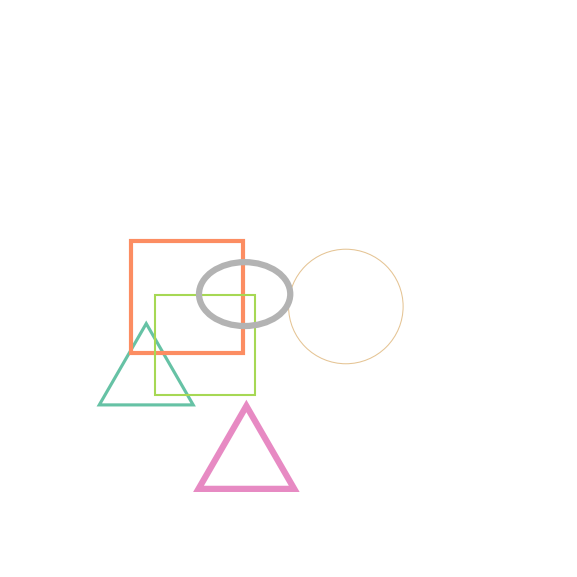[{"shape": "triangle", "thickness": 1.5, "radius": 0.47, "center": [0.253, 0.345]}, {"shape": "square", "thickness": 2, "radius": 0.49, "center": [0.323, 0.485]}, {"shape": "triangle", "thickness": 3, "radius": 0.48, "center": [0.427, 0.2]}, {"shape": "square", "thickness": 1, "radius": 0.43, "center": [0.355, 0.402]}, {"shape": "circle", "thickness": 0.5, "radius": 0.5, "center": [0.599, 0.468]}, {"shape": "oval", "thickness": 3, "radius": 0.39, "center": [0.424, 0.49]}]